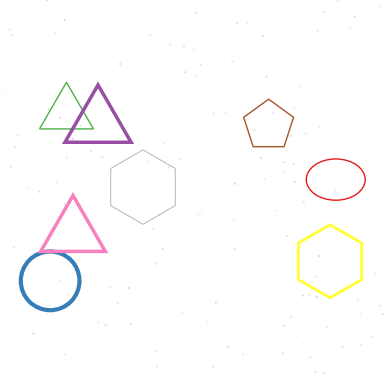[{"shape": "oval", "thickness": 1, "radius": 0.38, "center": [0.872, 0.534]}, {"shape": "circle", "thickness": 3, "radius": 0.38, "center": [0.13, 0.271]}, {"shape": "triangle", "thickness": 1, "radius": 0.4, "center": [0.173, 0.706]}, {"shape": "triangle", "thickness": 2.5, "radius": 0.5, "center": [0.255, 0.68]}, {"shape": "hexagon", "thickness": 2, "radius": 0.47, "center": [0.857, 0.321]}, {"shape": "pentagon", "thickness": 1, "radius": 0.34, "center": [0.698, 0.674]}, {"shape": "triangle", "thickness": 2.5, "radius": 0.48, "center": [0.19, 0.395]}, {"shape": "hexagon", "thickness": 0.5, "radius": 0.48, "center": [0.371, 0.514]}]